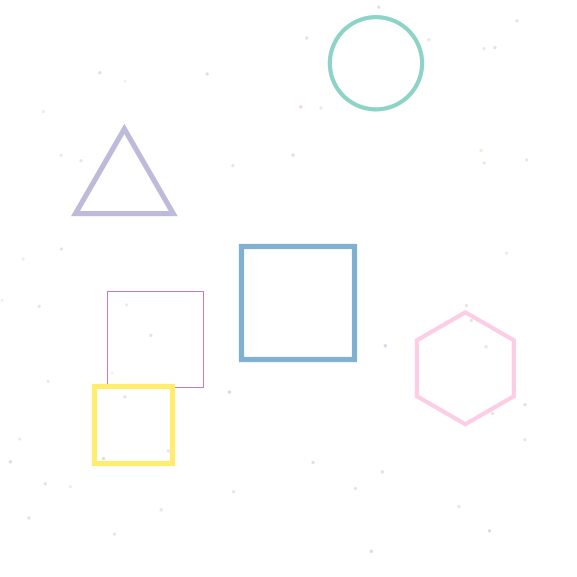[{"shape": "circle", "thickness": 2, "radius": 0.4, "center": [0.651, 0.89]}, {"shape": "triangle", "thickness": 2.5, "radius": 0.49, "center": [0.215, 0.678]}, {"shape": "square", "thickness": 2.5, "radius": 0.49, "center": [0.515, 0.475]}, {"shape": "hexagon", "thickness": 2, "radius": 0.48, "center": [0.806, 0.361]}, {"shape": "square", "thickness": 0.5, "radius": 0.42, "center": [0.269, 0.413]}, {"shape": "square", "thickness": 2.5, "radius": 0.33, "center": [0.23, 0.264]}]